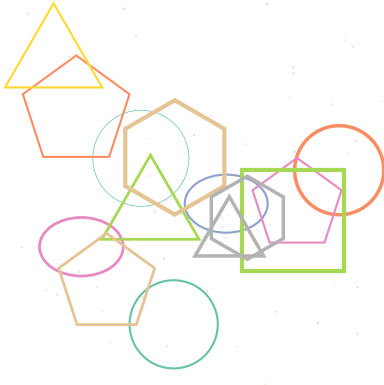[{"shape": "circle", "thickness": 0.5, "radius": 0.62, "center": [0.366, 0.589]}, {"shape": "circle", "thickness": 1.5, "radius": 0.57, "center": [0.451, 0.158]}, {"shape": "circle", "thickness": 2.5, "radius": 0.58, "center": [0.881, 0.558]}, {"shape": "pentagon", "thickness": 1.5, "radius": 0.73, "center": [0.198, 0.71]}, {"shape": "oval", "thickness": 1.5, "radius": 0.54, "center": [0.588, 0.471]}, {"shape": "pentagon", "thickness": 1.5, "radius": 0.61, "center": [0.772, 0.468]}, {"shape": "oval", "thickness": 2, "radius": 0.54, "center": [0.211, 0.359]}, {"shape": "square", "thickness": 3, "radius": 0.66, "center": [0.761, 0.427]}, {"shape": "triangle", "thickness": 2, "radius": 0.73, "center": [0.391, 0.451]}, {"shape": "triangle", "thickness": 1.5, "radius": 0.73, "center": [0.139, 0.846]}, {"shape": "hexagon", "thickness": 3, "radius": 0.74, "center": [0.454, 0.591]}, {"shape": "pentagon", "thickness": 2, "radius": 0.66, "center": [0.277, 0.263]}, {"shape": "triangle", "thickness": 2.5, "radius": 0.51, "center": [0.596, 0.387]}, {"shape": "hexagon", "thickness": 2.5, "radius": 0.54, "center": [0.642, 0.434]}]